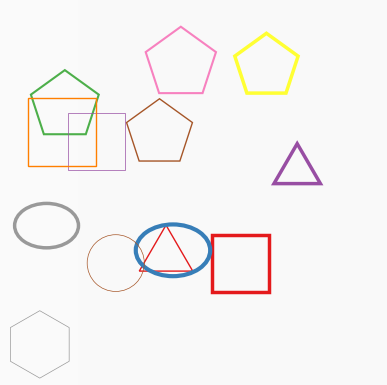[{"shape": "triangle", "thickness": 1, "radius": 0.4, "center": [0.428, 0.336]}, {"shape": "square", "thickness": 2.5, "radius": 0.37, "center": [0.621, 0.316]}, {"shape": "oval", "thickness": 3, "radius": 0.48, "center": [0.446, 0.35]}, {"shape": "pentagon", "thickness": 1.5, "radius": 0.46, "center": [0.167, 0.726]}, {"shape": "square", "thickness": 0.5, "radius": 0.37, "center": [0.249, 0.632]}, {"shape": "triangle", "thickness": 2.5, "radius": 0.35, "center": [0.767, 0.558]}, {"shape": "square", "thickness": 1, "radius": 0.44, "center": [0.16, 0.656]}, {"shape": "pentagon", "thickness": 2.5, "radius": 0.43, "center": [0.688, 0.828]}, {"shape": "circle", "thickness": 0.5, "radius": 0.37, "center": [0.299, 0.317]}, {"shape": "pentagon", "thickness": 1, "radius": 0.45, "center": [0.412, 0.654]}, {"shape": "pentagon", "thickness": 1.5, "radius": 0.48, "center": [0.467, 0.835]}, {"shape": "hexagon", "thickness": 0.5, "radius": 0.44, "center": [0.103, 0.105]}, {"shape": "oval", "thickness": 2.5, "radius": 0.41, "center": [0.12, 0.414]}]